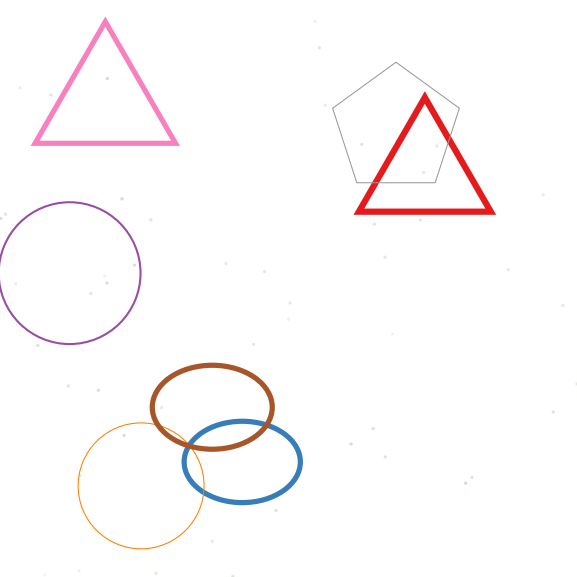[{"shape": "triangle", "thickness": 3, "radius": 0.66, "center": [0.736, 0.699]}, {"shape": "oval", "thickness": 2.5, "radius": 0.5, "center": [0.419, 0.199]}, {"shape": "circle", "thickness": 1, "radius": 0.61, "center": [0.121, 0.526]}, {"shape": "circle", "thickness": 0.5, "radius": 0.55, "center": [0.244, 0.158]}, {"shape": "oval", "thickness": 2.5, "radius": 0.52, "center": [0.368, 0.294]}, {"shape": "triangle", "thickness": 2.5, "radius": 0.7, "center": [0.182, 0.821]}, {"shape": "pentagon", "thickness": 0.5, "radius": 0.58, "center": [0.686, 0.776]}]